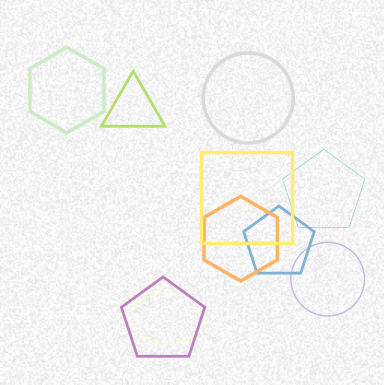[{"shape": "pentagon", "thickness": 0.5, "radius": 0.56, "center": [0.841, 0.5]}, {"shape": "oval", "thickness": 0.5, "radius": 0.48, "center": [0.439, 0.174]}, {"shape": "circle", "thickness": 1, "radius": 0.48, "center": [0.851, 0.275]}, {"shape": "pentagon", "thickness": 2, "radius": 0.48, "center": [0.724, 0.369]}, {"shape": "hexagon", "thickness": 2.5, "radius": 0.55, "center": [0.625, 0.38]}, {"shape": "triangle", "thickness": 2, "radius": 0.48, "center": [0.346, 0.72]}, {"shape": "circle", "thickness": 2.5, "radius": 0.58, "center": [0.645, 0.746]}, {"shape": "pentagon", "thickness": 2, "radius": 0.57, "center": [0.424, 0.167]}, {"shape": "hexagon", "thickness": 2.5, "radius": 0.56, "center": [0.174, 0.766]}, {"shape": "square", "thickness": 2.5, "radius": 0.59, "center": [0.64, 0.487]}]